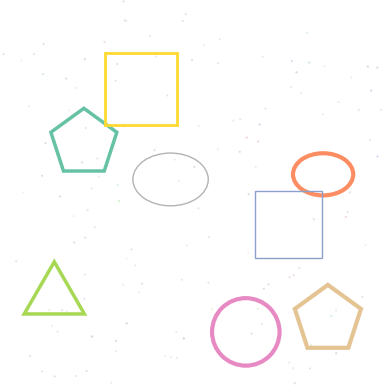[{"shape": "pentagon", "thickness": 2.5, "radius": 0.45, "center": [0.218, 0.629]}, {"shape": "oval", "thickness": 3, "radius": 0.39, "center": [0.839, 0.547]}, {"shape": "square", "thickness": 1, "radius": 0.44, "center": [0.75, 0.416]}, {"shape": "circle", "thickness": 3, "radius": 0.44, "center": [0.638, 0.138]}, {"shape": "triangle", "thickness": 2.5, "radius": 0.45, "center": [0.141, 0.23]}, {"shape": "square", "thickness": 2, "radius": 0.47, "center": [0.366, 0.768]}, {"shape": "pentagon", "thickness": 3, "radius": 0.45, "center": [0.852, 0.17]}, {"shape": "oval", "thickness": 1, "radius": 0.49, "center": [0.443, 0.534]}]